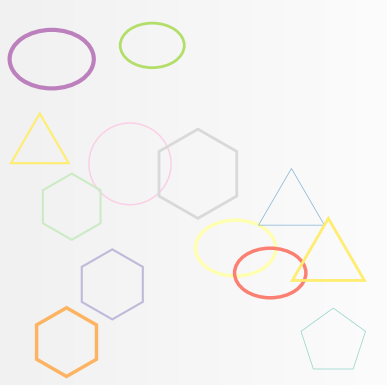[{"shape": "pentagon", "thickness": 0.5, "radius": 0.44, "center": [0.86, 0.112]}, {"shape": "oval", "thickness": 2.5, "radius": 0.52, "center": [0.608, 0.356]}, {"shape": "hexagon", "thickness": 1.5, "radius": 0.45, "center": [0.29, 0.261]}, {"shape": "oval", "thickness": 2.5, "radius": 0.46, "center": [0.697, 0.291]}, {"shape": "triangle", "thickness": 0.5, "radius": 0.49, "center": [0.752, 0.464]}, {"shape": "hexagon", "thickness": 2.5, "radius": 0.45, "center": [0.172, 0.111]}, {"shape": "oval", "thickness": 2, "radius": 0.41, "center": [0.393, 0.882]}, {"shape": "circle", "thickness": 1, "radius": 0.53, "center": [0.335, 0.574]}, {"shape": "hexagon", "thickness": 2, "radius": 0.58, "center": [0.511, 0.549]}, {"shape": "oval", "thickness": 3, "radius": 0.54, "center": [0.133, 0.846]}, {"shape": "hexagon", "thickness": 1.5, "radius": 0.43, "center": [0.185, 0.463]}, {"shape": "triangle", "thickness": 1.5, "radius": 0.43, "center": [0.103, 0.619]}, {"shape": "triangle", "thickness": 2, "radius": 0.54, "center": [0.847, 0.325]}]